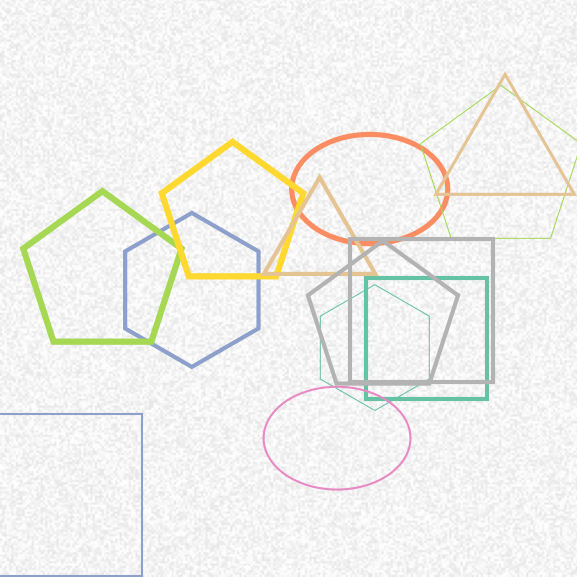[{"shape": "square", "thickness": 2, "radius": 0.52, "center": [0.739, 0.413]}, {"shape": "hexagon", "thickness": 0.5, "radius": 0.54, "center": [0.649, 0.397]}, {"shape": "oval", "thickness": 2.5, "radius": 0.68, "center": [0.64, 0.672]}, {"shape": "square", "thickness": 1, "radius": 0.7, "center": [0.106, 0.142]}, {"shape": "hexagon", "thickness": 2, "radius": 0.67, "center": [0.332, 0.497]}, {"shape": "oval", "thickness": 1, "radius": 0.64, "center": [0.584, 0.24]}, {"shape": "pentagon", "thickness": 3, "radius": 0.72, "center": [0.177, 0.524]}, {"shape": "pentagon", "thickness": 0.5, "radius": 0.73, "center": [0.867, 0.705]}, {"shape": "pentagon", "thickness": 3, "radius": 0.64, "center": [0.403, 0.625]}, {"shape": "triangle", "thickness": 1.5, "radius": 0.69, "center": [0.875, 0.732]}, {"shape": "triangle", "thickness": 2, "radius": 0.56, "center": [0.553, 0.581]}, {"shape": "pentagon", "thickness": 2, "radius": 0.68, "center": [0.663, 0.445]}, {"shape": "square", "thickness": 2, "radius": 0.62, "center": [0.73, 0.461]}]